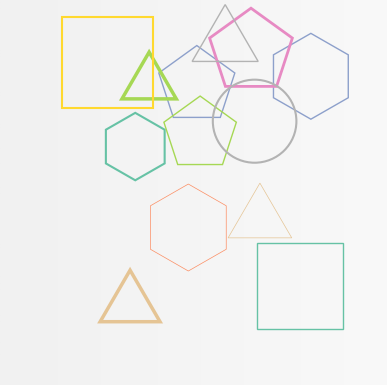[{"shape": "hexagon", "thickness": 1.5, "radius": 0.44, "center": [0.349, 0.619]}, {"shape": "square", "thickness": 1, "radius": 0.56, "center": [0.774, 0.258]}, {"shape": "hexagon", "thickness": 0.5, "radius": 0.56, "center": [0.486, 0.409]}, {"shape": "hexagon", "thickness": 1, "radius": 0.56, "center": [0.802, 0.802]}, {"shape": "pentagon", "thickness": 1, "radius": 0.52, "center": [0.508, 0.779]}, {"shape": "pentagon", "thickness": 2, "radius": 0.56, "center": [0.648, 0.866]}, {"shape": "pentagon", "thickness": 1, "radius": 0.49, "center": [0.516, 0.652]}, {"shape": "triangle", "thickness": 2.5, "radius": 0.4, "center": [0.385, 0.784]}, {"shape": "square", "thickness": 1.5, "radius": 0.59, "center": [0.278, 0.837]}, {"shape": "triangle", "thickness": 0.5, "radius": 0.47, "center": [0.671, 0.43]}, {"shape": "triangle", "thickness": 2.5, "radius": 0.45, "center": [0.336, 0.209]}, {"shape": "circle", "thickness": 1.5, "radius": 0.54, "center": [0.657, 0.685]}, {"shape": "triangle", "thickness": 1, "radius": 0.49, "center": [0.581, 0.89]}]